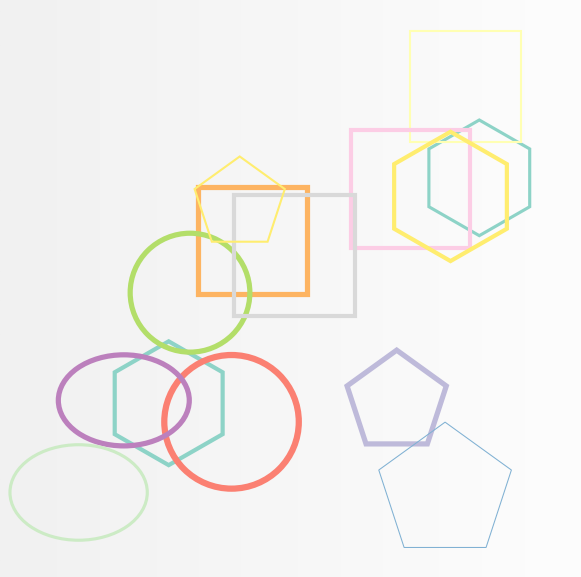[{"shape": "hexagon", "thickness": 2, "radius": 0.54, "center": [0.29, 0.301]}, {"shape": "hexagon", "thickness": 1.5, "radius": 0.5, "center": [0.825, 0.691]}, {"shape": "square", "thickness": 1, "radius": 0.48, "center": [0.801, 0.849]}, {"shape": "pentagon", "thickness": 2.5, "radius": 0.45, "center": [0.682, 0.303]}, {"shape": "circle", "thickness": 3, "radius": 0.58, "center": [0.398, 0.269]}, {"shape": "pentagon", "thickness": 0.5, "radius": 0.6, "center": [0.766, 0.148]}, {"shape": "square", "thickness": 2.5, "radius": 0.47, "center": [0.435, 0.583]}, {"shape": "circle", "thickness": 2.5, "radius": 0.51, "center": [0.327, 0.492]}, {"shape": "square", "thickness": 2, "radius": 0.51, "center": [0.707, 0.672]}, {"shape": "square", "thickness": 2, "radius": 0.52, "center": [0.507, 0.557]}, {"shape": "oval", "thickness": 2.5, "radius": 0.56, "center": [0.213, 0.306]}, {"shape": "oval", "thickness": 1.5, "radius": 0.59, "center": [0.135, 0.146]}, {"shape": "hexagon", "thickness": 2, "radius": 0.56, "center": [0.775, 0.659]}, {"shape": "pentagon", "thickness": 1, "radius": 0.41, "center": [0.412, 0.647]}]